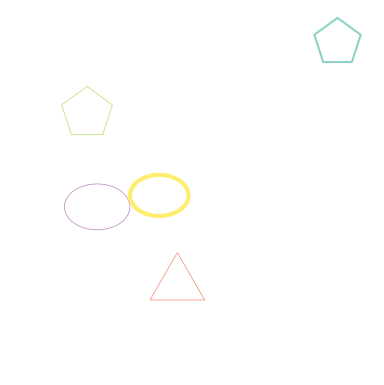[{"shape": "pentagon", "thickness": 1.5, "radius": 0.32, "center": [0.877, 0.89]}, {"shape": "triangle", "thickness": 0.5, "radius": 0.41, "center": [0.461, 0.262]}, {"shape": "pentagon", "thickness": 0.5, "radius": 0.35, "center": [0.226, 0.706]}, {"shape": "oval", "thickness": 0.5, "radius": 0.43, "center": [0.252, 0.463]}, {"shape": "oval", "thickness": 3, "radius": 0.38, "center": [0.414, 0.492]}]